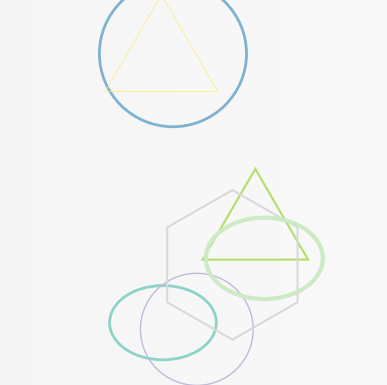[{"shape": "oval", "thickness": 2, "radius": 0.69, "center": [0.421, 0.162]}, {"shape": "circle", "thickness": 1, "radius": 0.73, "center": [0.508, 0.145]}, {"shape": "circle", "thickness": 2, "radius": 0.95, "center": [0.446, 0.861]}, {"shape": "triangle", "thickness": 1.5, "radius": 0.79, "center": [0.659, 0.404]}, {"shape": "hexagon", "thickness": 1.5, "radius": 0.97, "center": [0.6, 0.312]}, {"shape": "oval", "thickness": 3, "radius": 0.75, "center": [0.682, 0.329]}, {"shape": "triangle", "thickness": 0.5, "radius": 0.84, "center": [0.417, 0.846]}]